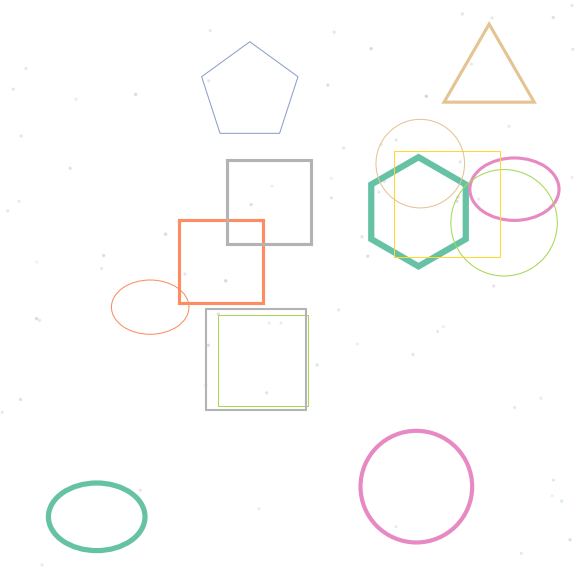[{"shape": "hexagon", "thickness": 3, "radius": 0.47, "center": [0.725, 0.632]}, {"shape": "oval", "thickness": 2.5, "radius": 0.42, "center": [0.167, 0.104]}, {"shape": "square", "thickness": 1.5, "radius": 0.36, "center": [0.383, 0.546]}, {"shape": "oval", "thickness": 0.5, "radius": 0.34, "center": [0.26, 0.467]}, {"shape": "pentagon", "thickness": 0.5, "radius": 0.44, "center": [0.433, 0.839]}, {"shape": "oval", "thickness": 1.5, "radius": 0.39, "center": [0.891, 0.672]}, {"shape": "circle", "thickness": 2, "radius": 0.48, "center": [0.721, 0.156]}, {"shape": "circle", "thickness": 0.5, "radius": 0.46, "center": [0.873, 0.613]}, {"shape": "square", "thickness": 0.5, "radius": 0.39, "center": [0.456, 0.375]}, {"shape": "square", "thickness": 0.5, "radius": 0.46, "center": [0.774, 0.645]}, {"shape": "circle", "thickness": 0.5, "radius": 0.38, "center": [0.728, 0.716]}, {"shape": "triangle", "thickness": 1.5, "radius": 0.45, "center": [0.847, 0.867]}, {"shape": "square", "thickness": 1, "radius": 0.44, "center": [0.443, 0.377]}, {"shape": "square", "thickness": 1.5, "radius": 0.36, "center": [0.466, 0.65]}]